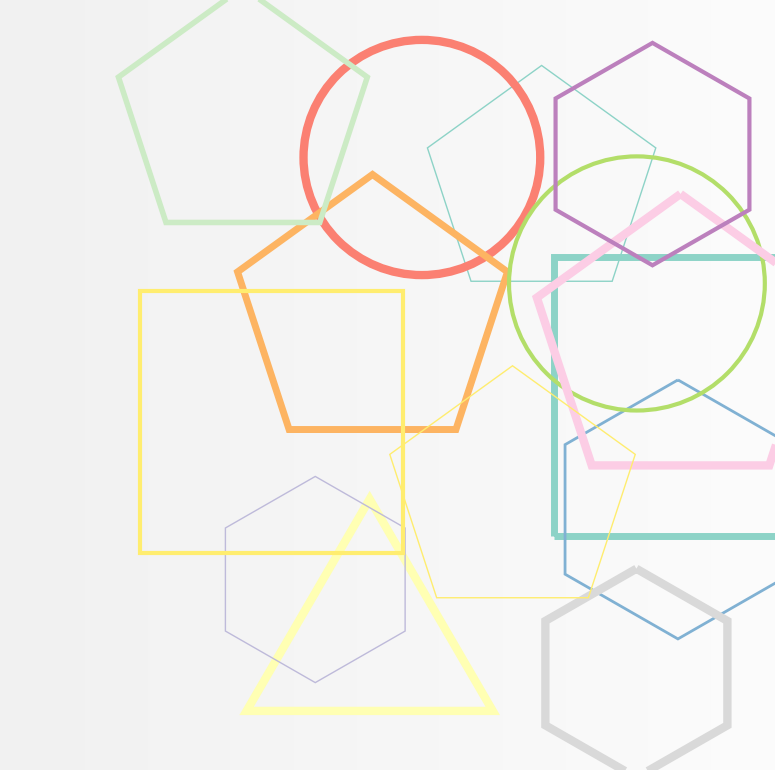[{"shape": "pentagon", "thickness": 0.5, "radius": 0.77, "center": [0.699, 0.76]}, {"shape": "square", "thickness": 2.5, "radius": 0.91, "center": [0.896, 0.486]}, {"shape": "triangle", "thickness": 3, "radius": 0.92, "center": [0.477, 0.168]}, {"shape": "hexagon", "thickness": 0.5, "radius": 0.67, "center": [0.407, 0.247]}, {"shape": "circle", "thickness": 3, "radius": 0.76, "center": [0.544, 0.795]}, {"shape": "hexagon", "thickness": 1, "radius": 0.84, "center": [0.875, 0.338]}, {"shape": "pentagon", "thickness": 2.5, "radius": 0.92, "center": [0.481, 0.59]}, {"shape": "circle", "thickness": 1.5, "radius": 0.83, "center": [0.822, 0.632]}, {"shape": "pentagon", "thickness": 3, "radius": 0.97, "center": [0.878, 0.553]}, {"shape": "hexagon", "thickness": 3, "radius": 0.68, "center": [0.821, 0.126]}, {"shape": "hexagon", "thickness": 1.5, "radius": 0.72, "center": [0.842, 0.8]}, {"shape": "pentagon", "thickness": 2, "radius": 0.84, "center": [0.313, 0.848]}, {"shape": "pentagon", "thickness": 0.5, "radius": 0.83, "center": [0.661, 0.358]}, {"shape": "square", "thickness": 1.5, "radius": 0.85, "center": [0.35, 0.452]}]